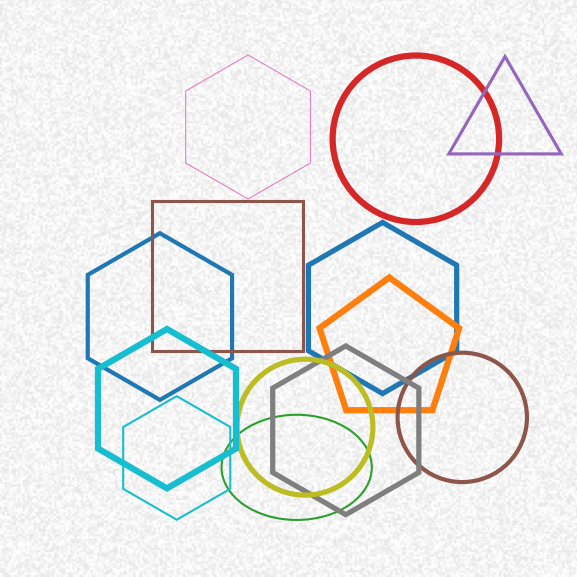[{"shape": "hexagon", "thickness": 2, "radius": 0.72, "center": [0.277, 0.451]}, {"shape": "hexagon", "thickness": 2.5, "radius": 0.74, "center": [0.662, 0.466]}, {"shape": "pentagon", "thickness": 3, "radius": 0.64, "center": [0.674, 0.392]}, {"shape": "oval", "thickness": 1, "radius": 0.65, "center": [0.514, 0.19]}, {"shape": "circle", "thickness": 3, "radius": 0.72, "center": [0.72, 0.759]}, {"shape": "triangle", "thickness": 1.5, "radius": 0.56, "center": [0.875, 0.789]}, {"shape": "square", "thickness": 1.5, "radius": 0.65, "center": [0.394, 0.522]}, {"shape": "circle", "thickness": 2, "radius": 0.56, "center": [0.8, 0.276]}, {"shape": "hexagon", "thickness": 0.5, "radius": 0.62, "center": [0.43, 0.779]}, {"shape": "hexagon", "thickness": 2.5, "radius": 0.73, "center": [0.599, 0.254]}, {"shape": "circle", "thickness": 2.5, "radius": 0.59, "center": [0.528, 0.259]}, {"shape": "hexagon", "thickness": 1, "radius": 0.54, "center": [0.306, 0.206]}, {"shape": "hexagon", "thickness": 3, "radius": 0.69, "center": [0.289, 0.291]}]